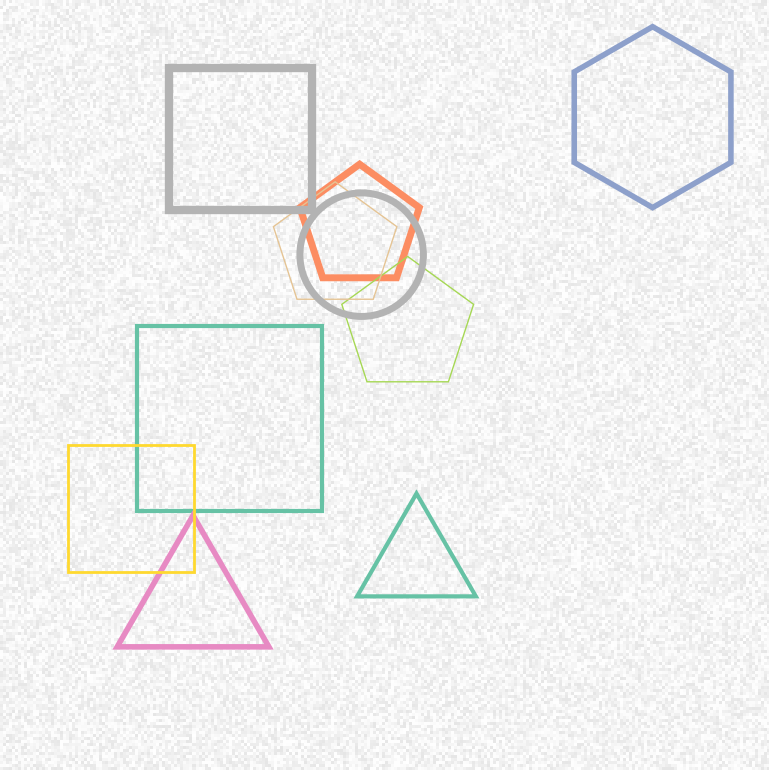[{"shape": "triangle", "thickness": 1.5, "radius": 0.45, "center": [0.541, 0.27]}, {"shape": "square", "thickness": 1.5, "radius": 0.6, "center": [0.298, 0.457]}, {"shape": "pentagon", "thickness": 2.5, "radius": 0.41, "center": [0.467, 0.705]}, {"shape": "hexagon", "thickness": 2, "radius": 0.59, "center": [0.848, 0.848]}, {"shape": "triangle", "thickness": 2, "radius": 0.57, "center": [0.251, 0.217]}, {"shape": "pentagon", "thickness": 0.5, "radius": 0.45, "center": [0.529, 0.577]}, {"shape": "square", "thickness": 1, "radius": 0.41, "center": [0.17, 0.34]}, {"shape": "pentagon", "thickness": 0.5, "radius": 0.42, "center": [0.435, 0.68]}, {"shape": "square", "thickness": 3, "radius": 0.46, "center": [0.313, 0.82]}, {"shape": "circle", "thickness": 2.5, "radius": 0.4, "center": [0.47, 0.669]}]